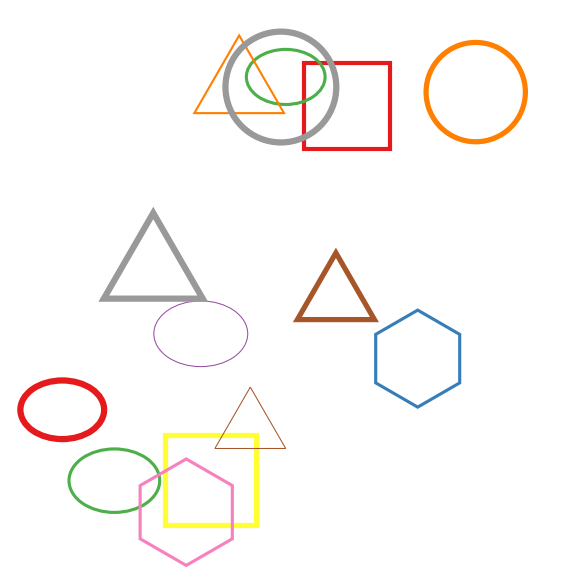[{"shape": "square", "thickness": 2, "radius": 0.37, "center": [0.601, 0.816]}, {"shape": "oval", "thickness": 3, "radius": 0.36, "center": [0.108, 0.29]}, {"shape": "hexagon", "thickness": 1.5, "radius": 0.42, "center": [0.723, 0.378]}, {"shape": "oval", "thickness": 1.5, "radius": 0.39, "center": [0.198, 0.167]}, {"shape": "oval", "thickness": 1.5, "radius": 0.34, "center": [0.495, 0.866]}, {"shape": "oval", "thickness": 0.5, "radius": 0.41, "center": [0.348, 0.421]}, {"shape": "triangle", "thickness": 1, "radius": 0.45, "center": [0.414, 0.848]}, {"shape": "circle", "thickness": 2.5, "radius": 0.43, "center": [0.824, 0.84]}, {"shape": "square", "thickness": 2.5, "radius": 0.39, "center": [0.365, 0.168]}, {"shape": "triangle", "thickness": 0.5, "radius": 0.35, "center": [0.433, 0.258]}, {"shape": "triangle", "thickness": 2.5, "radius": 0.39, "center": [0.582, 0.484]}, {"shape": "hexagon", "thickness": 1.5, "radius": 0.46, "center": [0.322, 0.112]}, {"shape": "circle", "thickness": 3, "radius": 0.48, "center": [0.486, 0.848]}, {"shape": "triangle", "thickness": 3, "radius": 0.49, "center": [0.265, 0.531]}]